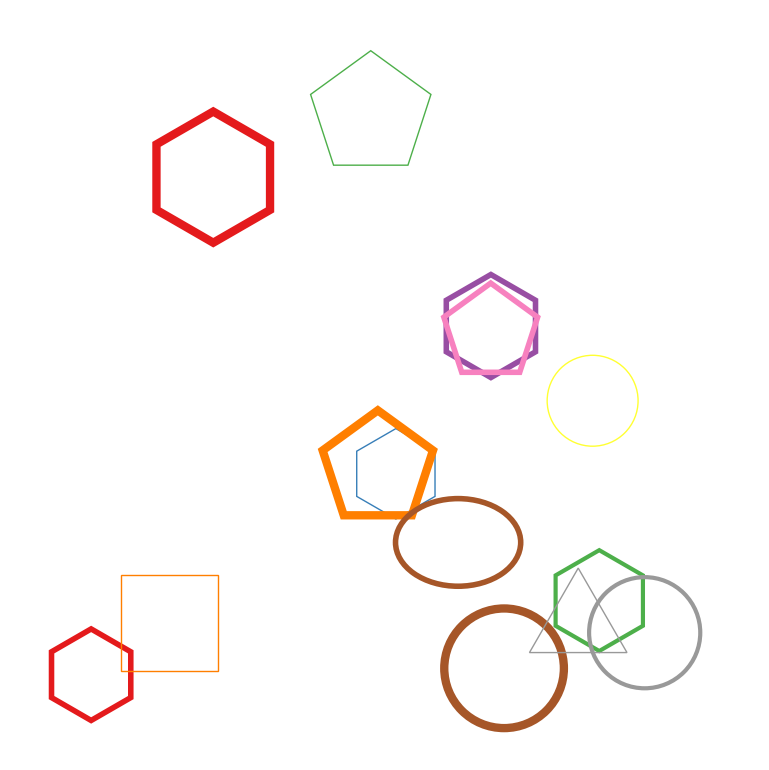[{"shape": "hexagon", "thickness": 3, "radius": 0.43, "center": [0.277, 0.77]}, {"shape": "hexagon", "thickness": 2, "radius": 0.3, "center": [0.118, 0.124]}, {"shape": "hexagon", "thickness": 0.5, "radius": 0.29, "center": [0.514, 0.385]}, {"shape": "hexagon", "thickness": 1.5, "radius": 0.33, "center": [0.778, 0.22]}, {"shape": "pentagon", "thickness": 0.5, "radius": 0.41, "center": [0.482, 0.852]}, {"shape": "hexagon", "thickness": 2, "radius": 0.33, "center": [0.638, 0.577]}, {"shape": "square", "thickness": 0.5, "radius": 0.31, "center": [0.22, 0.191]}, {"shape": "pentagon", "thickness": 3, "radius": 0.38, "center": [0.491, 0.392]}, {"shape": "circle", "thickness": 0.5, "radius": 0.3, "center": [0.77, 0.48]}, {"shape": "oval", "thickness": 2, "radius": 0.41, "center": [0.595, 0.296]}, {"shape": "circle", "thickness": 3, "radius": 0.39, "center": [0.655, 0.132]}, {"shape": "pentagon", "thickness": 2, "radius": 0.32, "center": [0.637, 0.568]}, {"shape": "triangle", "thickness": 0.5, "radius": 0.37, "center": [0.751, 0.189]}, {"shape": "circle", "thickness": 1.5, "radius": 0.36, "center": [0.837, 0.178]}]